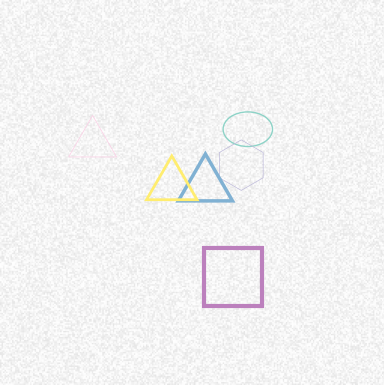[{"shape": "oval", "thickness": 1, "radius": 0.32, "center": [0.644, 0.664]}, {"shape": "hexagon", "thickness": 0.5, "radius": 0.33, "center": [0.627, 0.571]}, {"shape": "triangle", "thickness": 2.5, "radius": 0.41, "center": [0.533, 0.519]}, {"shape": "triangle", "thickness": 0.5, "radius": 0.36, "center": [0.241, 0.628]}, {"shape": "square", "thickness": 3, "radius": 0.38, "center": [0.606, 0.28]}, {"shape": "triangle", "thickness": 2, "radius": 0.38, "center": [0.446, 0.519]}]